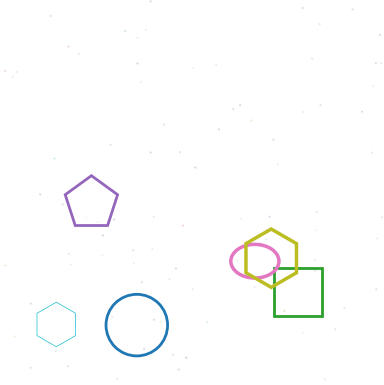[{"shape": "circle", "thickness": 2, "radius": 0.4, "center": [0.355, 0.156]}, {"shape": "square", "thickness": 2, "radius": 0.31, "center": [0.773, 0.241]}, {"shape": "pentagon", "thickness": 2, "radius": 0.36, "center": [0.237, 0.472]}, {"shape": "oval", "thickness": 2.5, "radius": 0.31, "center": [0.662, 0.322]}, {"shape": "hexagon", "thickness": 2.5, "radius": 0.38, "center": [0.704, 0.329]}, {"shape": "hexagon", "thickness": 0.5, "radius": 0.29, "center": [0.146, 0.157]}]